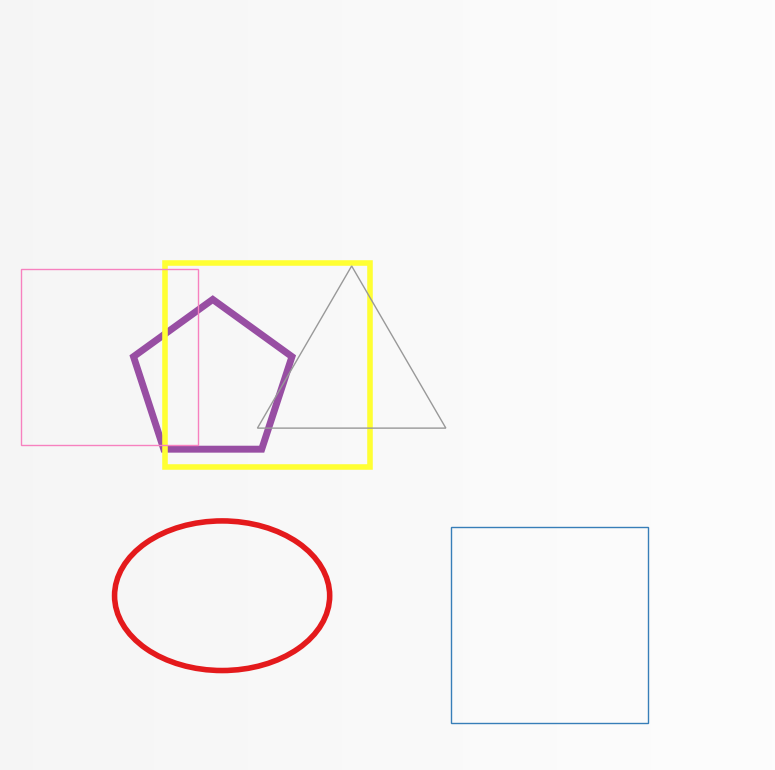[{"shape": "oval", "thickness": 2, "radius": 0.69, "center": [0.287, 0.226]}, {"shape": "square", "thickness": 0.5, "radius": 0.64, "center": [0.708, 0.188]}, {"shape": "pentagon", "thickness": 2.5, "radius": 0.54, "center": [0.275, 0.504]}, {"shape": "square", "thickness": 2, "radius": 0.66, "center": [0.346, 0.526]}, {"shape": "square", "thickness": 0.5, "radius": 0.57, "center": [0.141, 0.537]}, {"shape": "triangle", "thickness": 0.5, "radius": 0.7, "center": [0.454, 0.514]}]